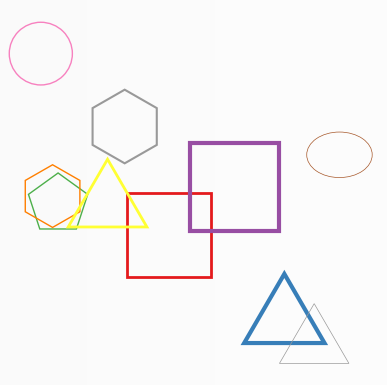[{"shape": "square", "thickness": 2, "radius": 0.54, "center": [0.435, 0.39]}, {"shape": "triangle", "thickness": 3, "radius": 0.6, "center": [0.734, 0.169]}, {"shape": "pentagon", "thickness": 1, "radius": 0.4, "center": [0.15, 0.47]}, {"shape": "square", "thickness": 3, "radius": 0.57, "center": [0.606, 0.513]}, {"shape": "hexagon", "thickness": 1, "radius": 0.41, "center": [0.136, 0.491]}, {"shape": "triangle", "thickness": 2, "radius": 0.59, "center": [0.278, 0.469]}, {"shape": "oval", "thickness": 0.5, "radius": 0.42, "center": [0.876, 0.598]}, {"shape": "circle", "thickness": 1, "radius": 0.41, "center": [0.105, 0.861]}, {"shape": "triangle", "thickness": 0.5, "radius": 0.52, "center": [0.811, 0.108]}, {"shape": "hexagon", "thickness": 1.5, "radius": 0.48, "center": [0.322, 0.671]}]